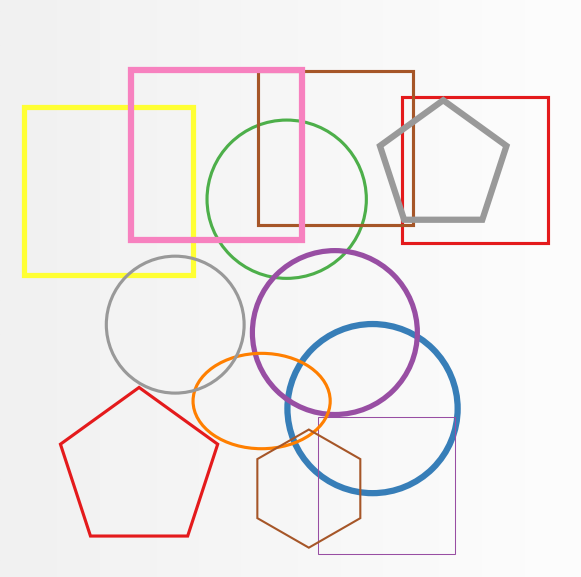[{"shape": "square", "thickness": 1.5, "radius": 0.63, "center": [0.817, 0.705]}, {"shape": "pentagon", "thickness": 1.5, "radius": 0.71, "center": [0.239, 0.186]}, {"shape": "circle", "thickness": 3, "radius": 0.73, "center": [0.641, 0.292]}, {"shape": "circle", "thickness": 1.5, "radius": 0.69, "center": [0.493, 0.654]}, {"shape": "circle", "thickness": 2.5, "radius": 0.71, "center": [0.576, 0.423]}, {"shape": "square", "thickness": 0.5, "radius": 0.59, "center": [0.666, 0.158]}, {"shape": "oval", "thickness": 1.5, "radius": 0.59, "center": [0.45, 0.305]}, {"shape": "square", "thickness": 2.5, "radius": 0.73, "center": [0.187, 0.668]}, {"shape": "square", "thickness": 1.5, "radius": 0.67, "center": [0.577, 0.743]}, {"shape": "hexagon", "thickness": 1, "radius": 0.51, "center": [0.531, 0.153]}, {"shape": "square", "thickness": 3, "radius": 0.73, "center": [0.373, 0.731]}, {"shape": "pentagon", "thickness": 3, "radius": 0.57, "center": [0.763, 0.711]}, {"shape": "circle", "thickness": 1.5, "radius": 0.59, "center": [0.301, 0.437]}]